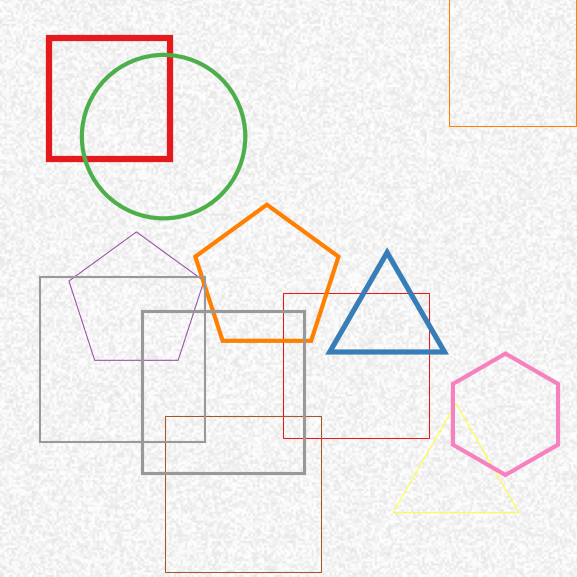[{"shape": "square", "thickness": 0.5, "radius": 0.63, "center": [0.616, 0.367]}, {"shape": "square", "thickness": 3, "radius": 0.52, "center": [0.19, 0.829]}, {"shape": "triangle", "thickness": 2.5, "radius": 0.57, "center": [0.67, 0.447]}, {"shape": "circle", "thickness": 2, "radius": 0.71, "center": [0.283, 0.763]}, {"shape": "pentagon", "thickness": 0.5, "radius": 0.61, "center": [0.236, 0.475]}, {"shape": "pentagon", "thickness": 2, "radius": 0.65, "center": [0.462, 0.514]}, {"shape": "square", "thickness": 0.5, "radius": 0.55, "center": [0.887, 0.892]}, {"shape": "triangle", "thickness": 0.5, "radius": 0.63, "center": [0.79, 0.174]}, {"shape": "square", "thickness": 0.5, "radius": 0.67, "center": [0.421, 0.143]}, {"shape": "hexagon", "thickness": 2, "radius": 0.53, "center": [0.875, 0.282]}, {"shape": "square", "thickness": 1.5, "radius": 0.7, "center": [0.386, 0.321]}, {"shape": "square", "thickness": 1, "radius": 0.72, "center": [0.212, 0.377]}]